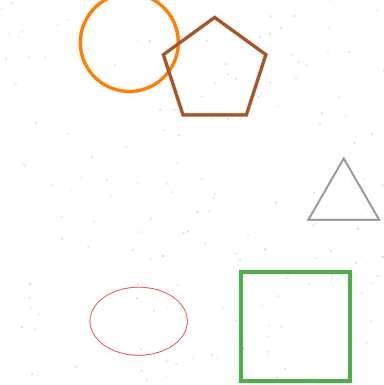[{"shape": "oval", "thickness": 0.5, "radius": 0.63, "center": [0.36, 0.166]}, {"shape": "square", "thickness": 3, "radius": 0.71, "center": [0.768, 0.151]}, {"shape": "circle", "thickness": 2.5, "radius": 0.64, "center": [0.336, 0.89]}, {"shape": "pentagon", "thickness": 2.5, "radius": 0.7, "center": [0.558, 0.815]}, {"shape": "triangle", "thickness": 1.5, "radius": 0.53, "center": [0.893, 0.482]}]